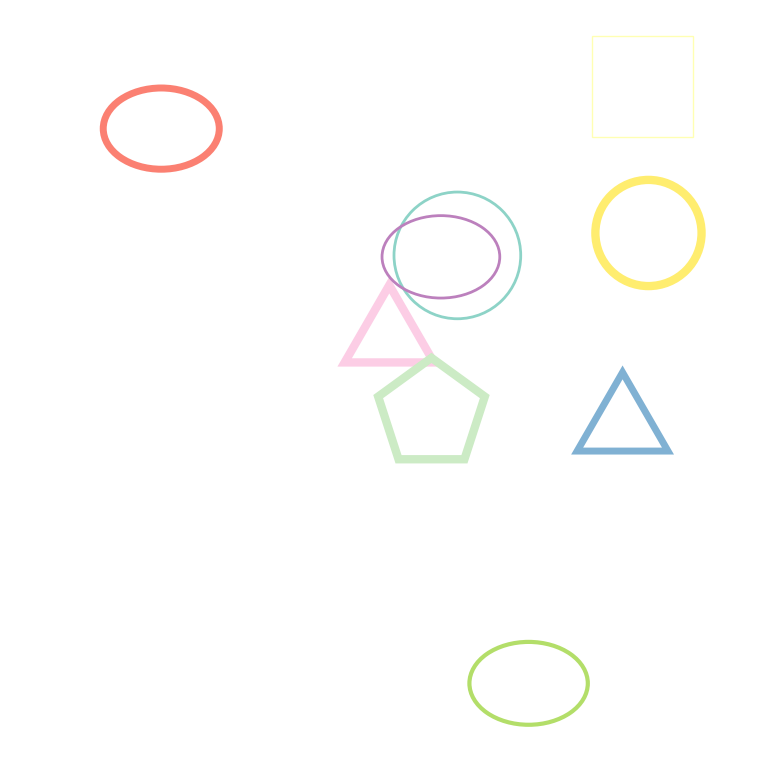[{"shape": "circle", "thickness": 1, "radius": 0.41, "center": [0.594, 0.668]}, {"shape": "square", "thickness": 0.5, "radius": 0.33, "center": [0.835, 0.888]}, {"shape": "oval", "thickness": 2.5, "radius": 0.38, "center": [0.209, 0.833]}, {"shape": "triangle", "thickness": 2.5, "radius": 0.34, "center": [0.809, 0.448]}, {"shape": "oval", "thickness": 1.5, "radius": 0.38, "center": [0.687, 0.113]}, {"shape": "triangle", "thickness": 3, "radius": 0.33, "center": [0.506, 0.563]}, {"shape": "oval", "thickness": 1, "radius": 0.38, "center": [0.573, 0.666]}, {"shape": "pentagon", "thickness": 3, "radius": 0.36, "center": [0.56, 0.462]}, {"shape": "circle", "thickness": 3, "radius": 0.34, "center": [0.842, 0.697]}]